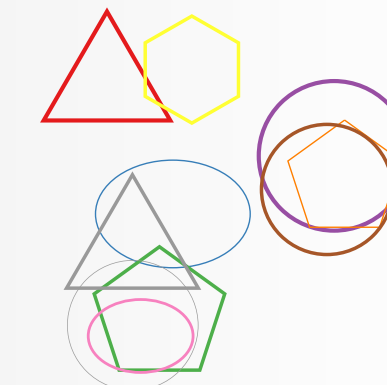[{"shape": "triangle", "thickness": 3, "radius": 0.94, "center": [0.276, 0.781]}, {"shape": "oval", "thickness": 1, "radius": 1.0, "center": [0.446, 0.444]}, {"shape": "pentagon", "thickness": 2.5, "radius": 0.89, "center": [0.412, 0.182]}, {"shape": "circle", "thickness": 3, "radius": 0.97, "center": [0.862, 0.595]}, {"shape": "pentagon", "thickness": 1, "radius": 0.77, "center": [0.889, 0.534]}, {"shape": "hexagon", "thickness": 2.5, "radius": 0.69, "center": [0.495, 0.819]}, {"shape": "circle", "thickness": 2.5, "radius": 0.85, "center": [0.844, 0.508]}, {"shape": "oval", "thickness": 2, "radius": 0.68, "center": [0.363, 0.127]}, {"shape": "triangle", "thickness": 2.5, "radius": 0.98, "center": [0.342, 0.35]}, {"shape": "circle", "thickness": 0.5, "radius": 0.84, "center": [0.343, 0.155]}]